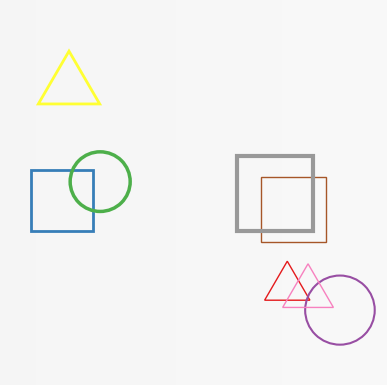[{"shape": "triangle", "thickness": 1, "radius": 0.34, "center": [0.741, 0.254]}, {"shape": "square", "thickness": 2, "radius": 0.4, "center": [0.161, 0.479]}, {"shape": "circle", "thickness": 2.5, "radius": 0.39, "center": [0.258, 0.528]}, {"shape": "circle", "thickness": 1.5, "radius": 0.45, "center": [0.877, 0.195]}, {"shape": "triangle", "thickness": 2, "radius": 0.46, "center": [0.178, 0.776]}, {"shape": "square", "thickness": 1, "radius": 0.42, "center": [0.758, 0.457]}, {"shape": "triangle", "thickness": 1, "radius": 0.38, "center": [0.795, 0.239]}, {"shape": "square", "thickness": 3, "radius": 0.49, "center": [0.71, 0.496]}]